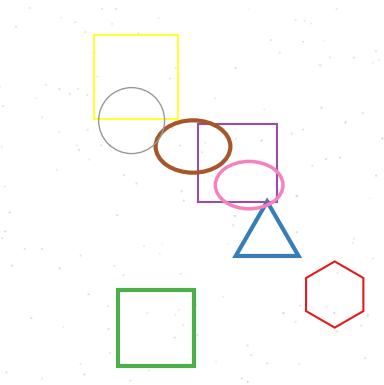[{"shape": "hexagon", "thickness": 1.5, "radius": 0.43, "center": [0.869, 0.235]}, {"shape": "triangle", "thickness": 3, "radius": 0.47, "center": [0.694, 0.382]}, {"shape": "square", "thickness": 3, "radius": 0.5, "center": [0.405, 0.148]}, {"shape": "square", "thickness": 1.5, "radius": 0.51, "center": [0.617, 0.576]}, {"shape": "square", "thickness": 1.5, "radius": 0.54, "center": [0.353, 0.799]}, {"shape": "oval", "thickness": 3, "radius": 0.49, "center": [0.501, 0.619]}, {"shape": "oval", "thickness": 2.5, "radius": 0.44, "center": [0.647, 0.519]}, {"shape": "circle", "thickness": 1, "radius": 0.43, "center": [0.342, 0.687]}]